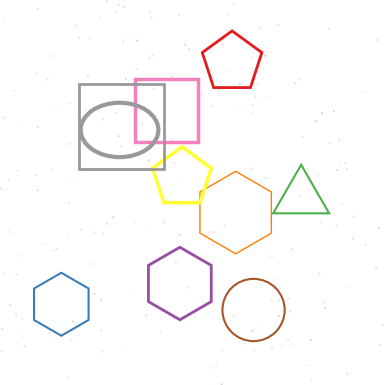[{"shape": "pentagon", "thickness": 2, "radius": 0.41, "center": [0.603, 0.838]}, {"shape": "hexagon", "thickness": 1.5, "radius": 0.41, "center": [0.159, 0.21]}, {"shape": "triangle", "thickness": 1.5, "radius": 0.42, "center": [0.782, 0.488]}, {"shape": "hexagon", "thickness": 2, "radius": 0.47, "center": [0.467, 0.264]}, {"shape": "hexagon", "thickness": 1, "radius": 0.54, "center": [0.612, 0.448]}, {"shape": "pentagon", "thickness": 2.5, "radius": 0.4, "center": [0.473, 0.538]}, {"shape": "circle", "thickness": 1.5, "radius": 0.4, "center": [0.659, 0.195]}, {"shape": "square", "thickness": 2.5, "radius": 0.41, "center": [0.434, 0.712]}, {"shape": "oval", "thickness": 3, "radius": 0.5, "center": [0.31, 0.663]}, {"shape": "square", "thickness": 2, "radius": 0.55, "center": [0.316, 0.671]}]